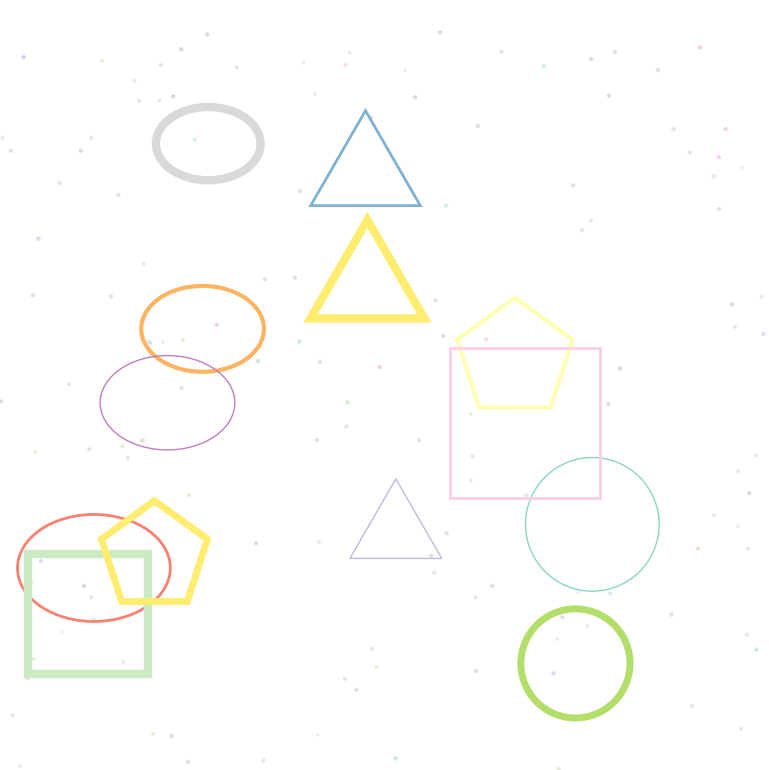[{"shape": "circle", "thickness": 0.5, "radius": 0.43, "center": [0.769, 0.319]}, {"shape": "pentagon", "thickness": 1.5, "radius": 0.39, "center": [0.669, 0.535]}, {"shape": "triangle", "thickness": 0.5, "radius": 0.34, "center": [0.514, 0.309]}, {"shape": "oval", "thickness": 1, "radius": 0.5, "center": [0.122, 0.262]}, {"shape": "triangle", "thickness": 1, "radius": 0.41, "center": [0.475, 0.774]}, {"shape": "oval", "thickness": 1.5, "radius": 0.4, "center": [0.263, 0.573]}, {"shape": "circle", "thickness": 2.5, "radius": 0.35, "center": [0.747, 0.138]}, {"shape": "square", "thickness": 1, "radius": 0.49, "center": [0.682, 0.451]}, {"shape": "oval", "thickness": 3, "radius": 0.34, "center": [0.27, 0.813]}, {"shape": "oval", "thickness": 0.5, "radius": 0.44, "center": [0.218, 0.477]}, {"shape": "square", "thickness": 3, "radius": 0.39, "center": [0.114, 0.203]}, {"shape": "pentagon", "thickness": 2.5, "radius": 0.36, "center": [0.201, 0.277]}, {"shape": "triangle", "thickness": 3, "radius": 0.43, "center": [0.477, 0.629]}]